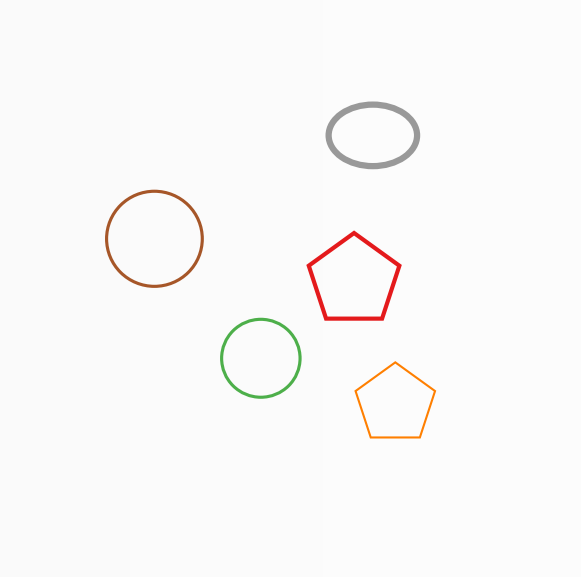[{"shape": "pentagon", "thickness": 2, "radius": 0.41, "center": [0.609, 0.514]}, {"shape": "circle", "thickness": 1.5, "radius": 0.34, "center": [0.449, 0.379]}, {"shape": "pentagon", "thickness": 1, "radius": 0.36, "center": [0.68, 0.3]}, {"shape": "circle", "thickness": 1.5, "radius": 0.41, "center": [0.266, 0.586]}, {"shape": "oval", "thickness": 3, "radius": 0.38, "center": [0.641, 0.765]}]